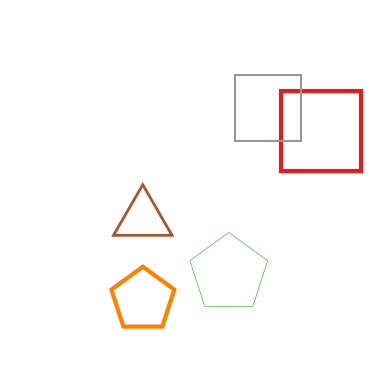[{"shape": "square", "thickness": 3, "radius": 0.52, "center": [0.833, 0.659]}, {"shape": "pentagon", "thickness": 0.5, "radius": 0.53, "center": [0.594, 0.29]}, {"shape": "pentagon", "thickness": 3, "radius": 0.43, "center": [0.371, 0.221]}, {"shape": "triangle", "thickness": 2, "radius": 0.44, "center": [0.371, 0.433]}, {"shape": "square", "thickness": 1.5, "radius": 0.43, "center": [0.697, 0.719]}]